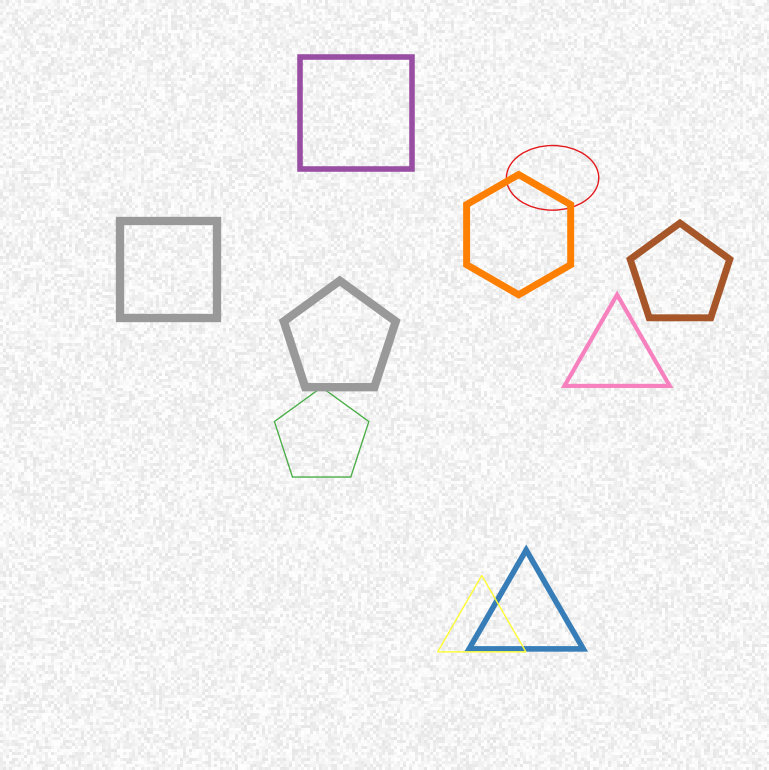[{"shape": "oval", "thickness": 0.5, "radius": 0.3, "center": [0.718, 0.769]}, {"shape": "triangle", "thickness": 2, "radius": 0.43, "center": [0.683, 0.2]}, {"shape": "pentagon", "thickness": 0.5, "radius": 0.32, "center": [0.418, 0.433]}, {"shape": "square", "thickness": 2, "radius": 0.36, "center": [0.463, 0.853]}, {"shape": "hexagon", "thickness": 2.5, "radius": 0.39, "center": [0.674, 0.695]}, {"shape": "triangle", "thickness": 0.5, "radius": 0.33, "center": [0.626, 0.187]}, {"shape": "pentagon", "thickness": 2.5, "radius": 0.34, "center": [0.883, 0.642]}, {"shape": "triangle", "thickness": 1.5, "radius": 0.39, "center": [0.801, 0.538]}, {"shape": "pentagon", "thickness": 3, "radius": 0.38, "center": [0.441, 0.559]}, {"shape": "square", "thickness": 3, "radius": 0.32, "center": [0.219, 0.65]}]